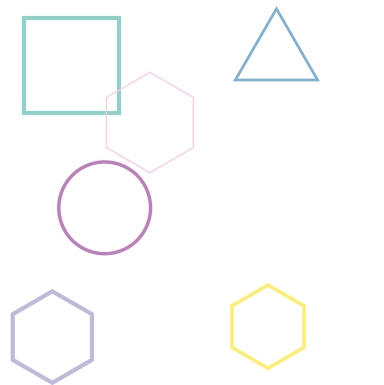[{"shape": "square", "thickness": 3, "radius": 0.62, "center": [0.186, 0.83]}, {"shape": "hexagon", "thickness": 3, "radius": 0.59, "center": [0.136, 0.125]}, {"shape": "triangle", "thickness": 2, "radius": 0.62, "center": [0.718, 0.854]}, {"shape": "hexagon", "thickness": 1, "radius": 0.65, "center": [0.389, 0.682]}, {"shape": "circle", "thickness": 2.5, "radius": 0.6, "center": [0.272, 0.46]}, {"shape": "hexagon", "thickness": 2.5, "radius": 0.54, "center": [0.696, 0.152]}]